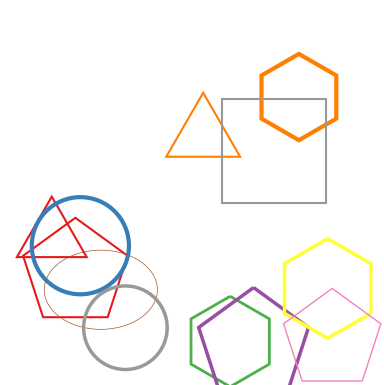[{"shape": "pentagon", "thickness": 1.5, "radius": 0.71, "center": [0.196, 0.292]}, {"shape": "triangle", "thickness": 1.5, "radius": 0.52, "center": [0.134, 0.385]}, {"shape": "circle", "thickness": 3, "radius": 0.63, "center": [0.209, 0.362]}, {"shape": "hexagon", "thickness": 2, "radius": 0.59, "center": [0.598, 0.113]}, {"shape": "pentagon", "thickness": 2.5, "radius": 0.75, "center": [0.659, 0.103]}, {"shape": "hexagon", "thickness": 3, "radius": 0.56, "center": [0.776, 0.748]}, {"shape": "triangle", "thickness": 1.5, "radius": 0.55, "center": [0.528, 0.648]}, {"shape": "hexagon", "thickness": 2.5, "radius": 0.65, "center": [0.851, 0.251]}, {"shape": "oval", "thickness": 0.5, "radius": 0.73, "center": [0.262, 0.247]}, {"shape": "pentagon", "thickness": 1, "radius": 0.66, "center": [0.863, 0.118]}, {"shape": "circle", "thickness": 2.5, "radius": 0.54, "center": [0.326, 0.149]}, {"shape": "square", "thickness": 1.5, "radius": 0.68, "center": [0.712, 0.607]}]